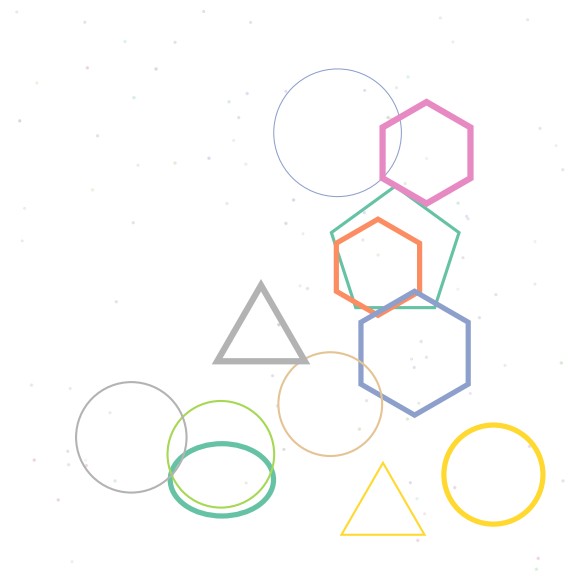[{"shape": "pentagon", "thickness": 1.5, "radius": 0.58, "center": [0.684, 0.56]}, {"shape": "oval", "thickness": 2.5, "radius": 0.45, "center": [0.384, 0.168]}, {"shape": "hexagon", "thickness": 2.5, "radius": 0.42, "center": [0.654, 0.536]}, {"shape": "circle", "thickness": 0.5, "radius": 0.55, "center": [0.585, 0.769]}, {"shape": "hexagon", "thickness": 2.5, "radius": 0.54, "center": [0.718, 0.388]}, {"shape": "hexagon", "thickness": 3, "radius": 0.44, "center": [0.739, 0.735]}, {"shape": "circle", "thickness": 1, "radius": 0.46, "center": [0.382, 0.212]}, {"shape": "triangle", "thickness": 1, "radius": 0.42, "center": [0.663, 0.115]}, {"shape": "circle", "thickness": 2.5, "radius": 0.43, "center": [0.854, 0.177]}, {"shape": "circle", "thickness": 1, "radius": 0.45, "center": [0.572, 0.299]}, {"shape": "circle", "thickness": 1, "radius": 0.48, "center": [0.227, 0.242]}, {"shape": "triangle", "thickness": 3, "radius": 0.44, "center": [0.452, 0.417]}]